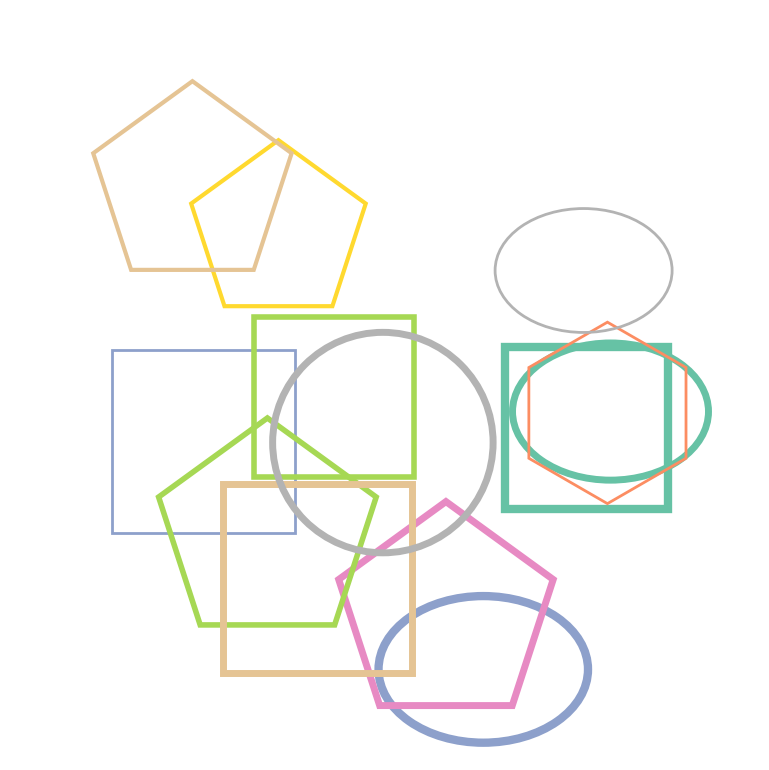[{"shape": "oval", "thickness": 2.5, "radius": 0.64, "center": [0.793, 0.466]}, {"shape": "square", "thickness": 3, "radius": 0.53, "center": [0.762, 0.444]}, {"shape": "hexagon", "thickness": 1, "radius": 0.59, "center": [0.789, 0.464]}, {"shape": "square", "thickness": 1, "radius": 0.59, "center": [0.264, 0.426]}, {"shape": "oval", "thickness": 3, "radius": 0.68, "center": [0.628, 0.131]}, {"shape": "pentagon", "thickness": 2.5, "radius": 0.73, "center": [0.579, 0.202]}, {"shape": "pentagon", "thickness": 2, "radius": 0.74, "center": [0.347, 0.309]}, {"shape": "square", "thickness": 2, "radius": 0.52, "center": [0.434, 0.484]}, {"shape": "pentagon", "thickness": 1.5, "radius": 0.6, "center": [0.362, 0.699]}, {"shape": "pentagon", "thickness": 1.5, "radius": 0.68, "center": [0.25, 0.759]}, {"shape": "square", "thickness": 2.5, "radius": 0.61, "center": [0.413, 0.249]}, {"shape": "oval", "thickness": 1, "radius": 0.57, "center": [0.758, 0.649]}, {"shape": "circle", "thickness": 2.5, "radius": 0.72, "center": [0.497, 0.425]}]